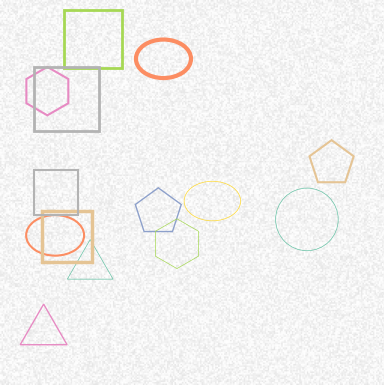[{"shape": "circle", "thickness": 0.5, "radius": 0.41, "center": [0.797, 0.43]}, {"shape": "triangle", "thickness": 0.5, "radius": 0.34, "center": [0.234, 0.309]}, {"shape": "oval", "thickness": 3, "radius": 0.36, "center": [0.425, 0.847]}, {"shape": "oval", "thickness": 1.5, "radius": 0.38, "center": [0.143, 0.389]}, {"shape": "pentagon", "thickness": 1, "radius": 0.31, "center": [0.411, 0.449]}, {"shape": "hexagon", "thickness": 1.5, "radius": 0.31, "center": [0.123, 0.763]}, {"shape": "triangle", "thickness": 1, "radius": 0.35, "center": [0.113, 0.14]}, {"shape": "square", "thickness": 2, "radius": 0.38, "center": [0.242, 0.898]}, {"shape": "hexagon", "thickness": 0.5, "radius": 0.32, "center": [0.46, 0.367]}, {"shape": "oval", "thickness": 0.5, "radius": 0.37, "center": [0.552, 0.478]}, {"shape": "pentagon", "thickness": 1.5, "radius": 0.3, "center": [0.861, 0.576]}, {"shape": "square", "thickness": 2.5, "radius": 0.33, "center": [0.174, 0.386]}, {"shape": "square", "thickness": 1.5, "radius": 0.29, "center": [0.145, 0.501]}, {"shape": "square", "thickness": 2, "radius": 0.42, "center": [0.173, 0.742]}]